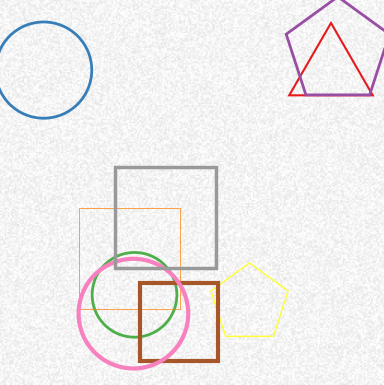[{"shape": "triangle", "thickness": 1.5, "radius": 0.63, "center": [0.86, 0.815]}, {"shape": "circle", "thickness": 2, "radius": 0.63, "center": [0.113, 0.818]}, {"shape": "circle", "thickness": 2, "radius": 0.55, "center": [0.349, 0.234]}, {"shape": "pentagon", "thickness": 2, "radius": 0.7, "center": [0.877, 0.868]}, {"shape": "square", "thickness": 0.5, "radius": 0.66, "center": [0.336, 0.327]}, {"shape": "pentagon", "thickness": 1, "radius": 0.53, "center": [0.648, 0.212]}, {"shape": "square", "thickness": 3, "radius": 0.51, "center": [0.464, 0.164]}, {"shape": "circle", "thickness": 3, "radius": 0.71, "center": [0.347, 0.185]}, {"shape": "square", "thickness": 2.5, "radius": 0.65, "center": [0.431, 0.435]}]